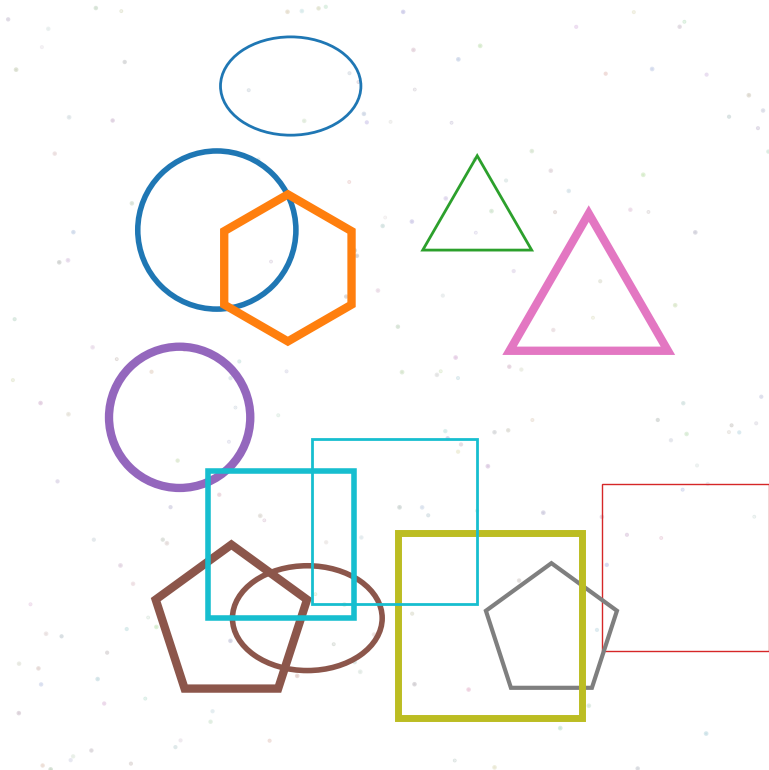[{"shape": "circle", "thickness": 2, "radius": 0.51, "center": [0.282, 0.701]}, {"shape": "oval", "thickness": 1, "radius": 0.46, "center": [0.378, 0.888]}, {"shape": "hexagon", "thickness": 3, "radius": 0.48, "center": [0.374, 0.652]}, {"shape": "triangle", "thickness": 1, "radius": 0.41, "center": [0.62, 0.716]}, {"shape": "square", "thickness": 0.5, "radius": 0.54, "center": [0.89, 0.263]}, {"shape": "circle", "thickness": 3, "radius": 0.46, "center": [0.233, 0.458]}, {"shape": "oval", "thickness": 2, "radius": 0.49, "center": [0.399, 0.197]}, {"shape": "pentagon", "thickness": 3, "radius": 0.52, "center": [0.3, 0.189]}, {"shape": "triangle", "thickness": 3, "radius": 0.59, "center": [0.765, 0.604]}, {"shape": "pentagon", "thickness": 1.5, "radius": 0.45, "center": [0.716, 0.179]}, {"shape": "square", "thickness": 2.5, "radius": 0.6, "center": [0.637, 0.188]}, {"shape": "square", "thickness": 2, "radius": 0.48, "center": [0.365, 0.293]}, {"shape": "square", "thickness": 1, "radius": 0.53, "center": [0.512, 0.323]}]